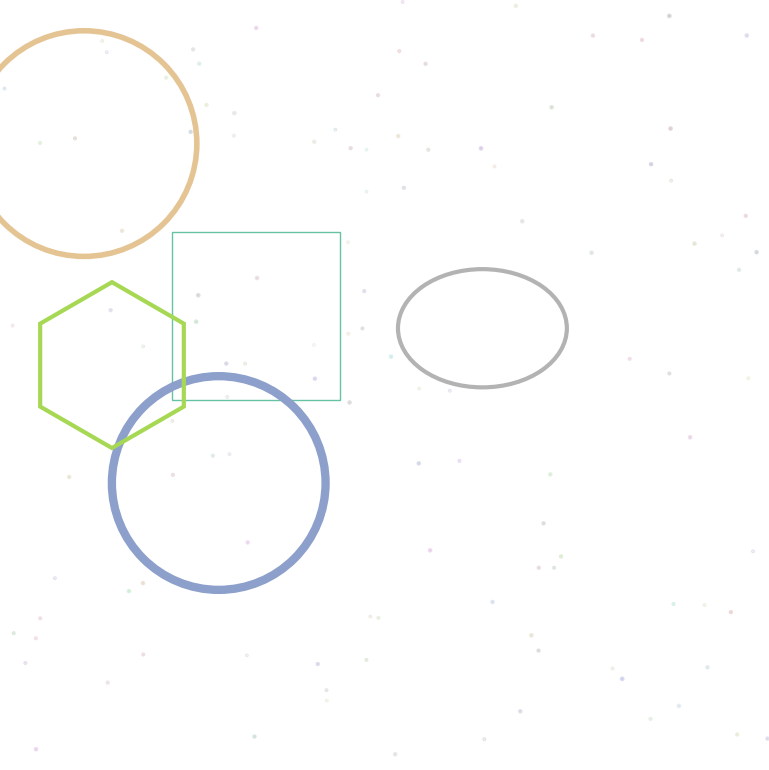[{"shape": "square", "thickness": 0.5, "radius": 0.54, "center": [0.332, 0.59]}, {"shape": "circle", "thickness": 3, "radius": 0.69, "center": [0.284, 0.373]}, {"shape": "hexagon", "thickness": 1.5, "radius": 0.54, "center": [0.145, 0.526]}, {"shape": "circle", "thickness": 2, "radius": 0.73, "center": [0.109, 0.814]}, {"shape": "oval", "thickness": 1.5, "radius": 0.55, "center": [0.627, 0.574]}]